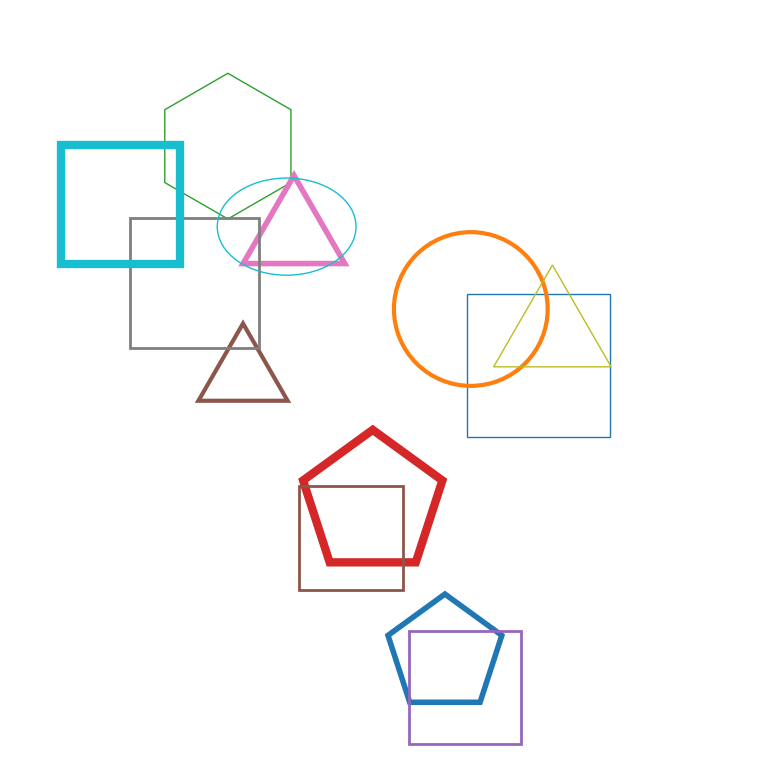[{"shape": "square", "thickness": 0.5, "radius": 0.47, "center": [0.7, 0.525]}, {"shape": "pentagon", "thickness": 2, "radius": 0.39, "center": [0.578, 0.151]}, {"shape": "circle", "thickness": 1.5, "radius": 0.5, "center": [0.611, 0.599]}, {"shape": "hexagon", "thickness": 0.5, "radius": 0.47, "center": [0.296, 0.81]}, {"shape": "pentagon", "thickness": 3, "radius": 0.48, "center": [0.484, 0.347]}, {"shape": "square", "thickness": 1, "radius": 0.36, "center": [0.604, 0.107]}, {"shape": "triangle", "thickness": 1.5, "radius": 0.33, "center": [0.316, 0.513]}, {"shape": "square", "thickness": 1, "radius": 0.34, "center": [0.456, 0.301]}, {"shape": "triangle", "thickness": 2, "radius": 0.38, "center": [0.382, 0.696]}, {"shape": "square", "thickness": 1, "radius": 0.42, "center": [0.253, 0.633]}, {"shape": "triangle", "thickness": 0.5, "radius": 0.44, "center": [0.717, 0.568]}, {"shape": "oval", "thickness": 0.5, "radius": 0.45, "center": [0.372, 0.706]}, {"shape": "square", "thickness": 3, "radius": 0.38, "center": [0.157, 0.735]}]